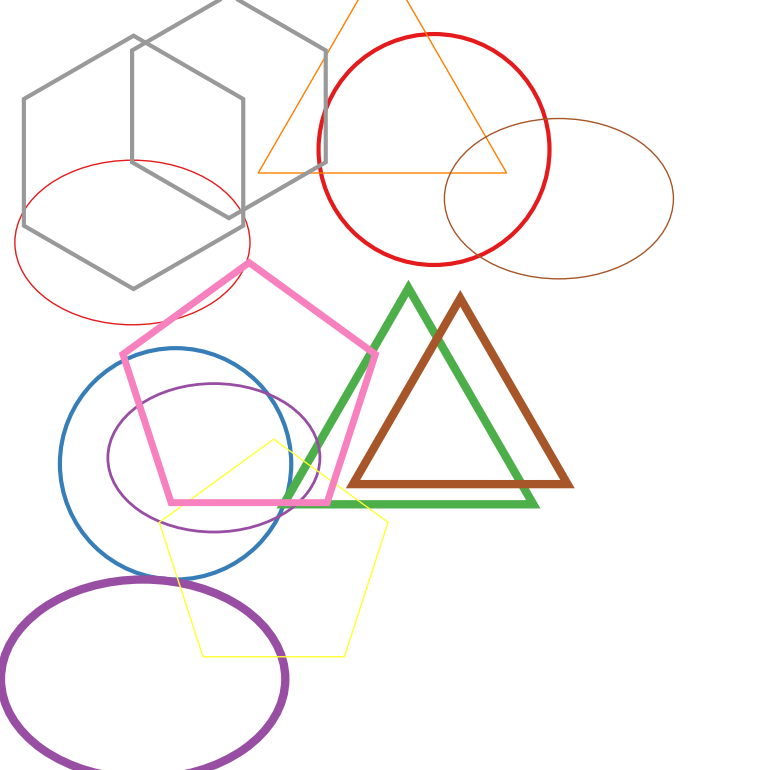[{"shape": "oval", "thickness": 0.5, "radius": 0.76, "center": [0.172, 0.685]}, {"shape": "circle", "thickness": 1.5, "radius": 0.75, "center": [0.564, 0.806]}, {"shape": "circle", "thickness": 1.5, "radius": 0.75, "center": [0.228, 0.398]}, {"shape": "triangle", "thickness": 3, "radius": 0.94, "center": [0.53, 0.439]}, {"shape": "oval", "thickness": 3, "radius": 0.92, "center": [0.186, 0.118]}, {"shape": "oval", "thickness": 1, "radius": 0.69, "center": [0.278, 0.405]}, {"shape": "triangle", "thickness": 0.5, "radius": 0.93, "center": [0.497, 0.868]}, {"shape": "pentagon", "thickness": 0.5, "radius": 0.78, "center": [0.355, 0.273]}, {"shape": "triangle", "thickness": 3, "radius": 0.8, "center": [0.598, 0.452]}, {"shape": "oval", "thickness": 0.5, "radius": 0.74, "center": [0.726, 0.742]}, {"shape": "pentagon", "thickness": 2.5, "radius": 0.86, "center": [0.324, 0.487]}, {"shape": "hexagon", "thickness": 1.5, "radius": 0.82, "center": [0.173, 0.789]}, {"shape": "hexagon", "thickness": 1.5, "radius": 0.73, "center": [0.297, 0.862]}]